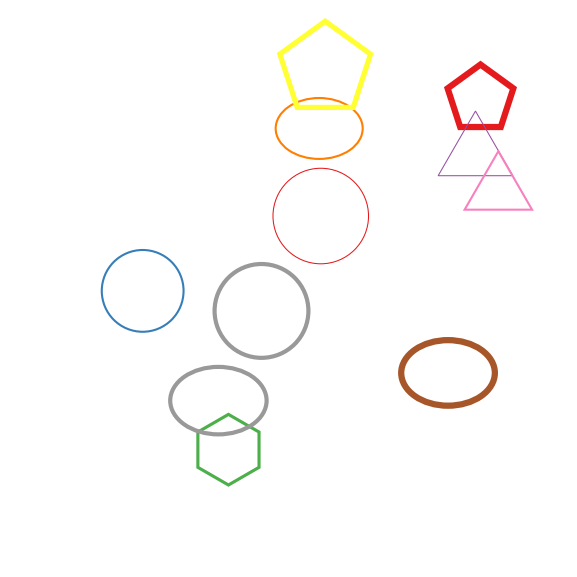[{"shape": "pentagon", "thickness": 3, "radius": 0.3, "center": [0.832, 0.828]}, {"shape": "circle", "thickness": 0.5, "radius": 0.41, "center": [0.555, 0.625]}, {"shape": "circle", "thickness": 1, "radius": 0.35, "center": [0.247, 0.495]}, {"shape": "hexagon", "thickness": 1.5, "radius": 0.31, "center": [0.396, 0.22]}, {"shape": "triangle", "thickness": 0.5, "radius": 0.37, "center": [0.823, 0.732]}, {"shape": "oval", "thickness": 1, "radius": 0.38, "center": [0.553, 0.777]}, {"shape": "pentagon", "thickness": 2.5, "radius": 0.41, "center": [0.563, 0.88]}, {"shape": "oval", "thickness": 3, "radius": 0.41, "center": [0.776, 0.353]}, {"shape": "triangle", "thickness": 1, "radius": 0.34, "center": [0.863, 0.67]}, {"shape": "oval", "thickness": 2, "radius": 0.42, "center": [0.378, 0.305]}, {"shape": "circle", "thickness": 2, "radius": 0.41, "center": [0.453, 0.461]}]